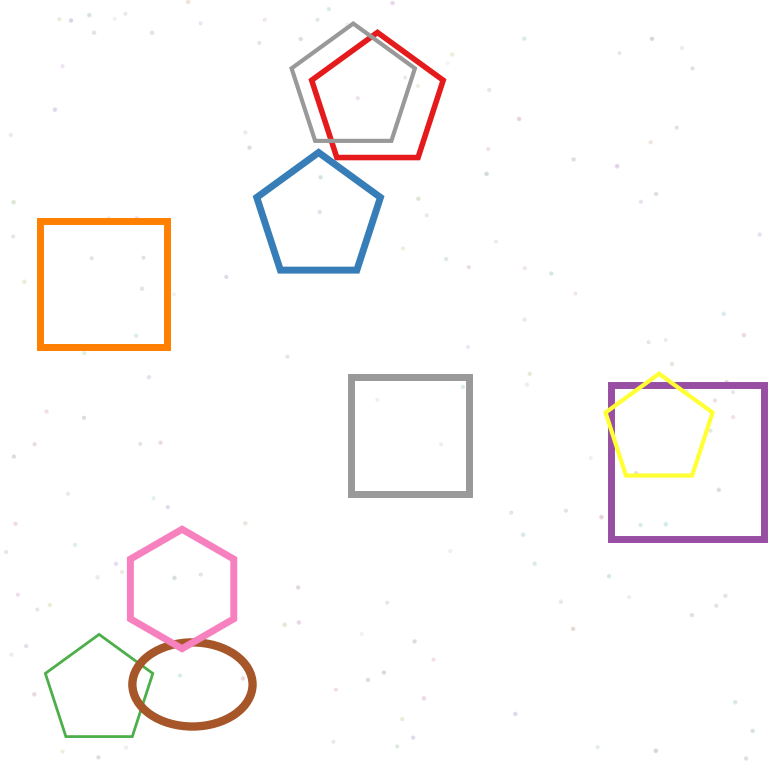[{"shape": "pentagon", "thickness": 2, "radius": 0.45, "center": [0.49, 0.868]}, {"shape": "pentagon", "thickness": 2.5, "radius": 0.42, "center": [0.414, 0.717]}, {"shape": "pentagon", "thickness": 1, "radius": 0.37, "center": [0.129, 0.103]}, {"shape": "square", "thickness": 2.5, "radius": 0.5, "center": [0.893, 0.4]}, {"shape": "square", "thickness": 2.5, "radius": 0.41, "center": [0.134, 0.631]}, {"shape": "pentagon", "thickness": 1.5, "radius": 0.37, "center": [0.856, 0.442]}, {"shape": "oval", "thickness": 3, "radius": 0.39, "center": [0.25, 0.111]}, {"shape": "hexagon", "thickness": 2.5, "radius": 0.39, "center": [0.236, 0.235]}, {"shape": "square", "thickness": 2.5, "radius": 0.38, "center": [0.532, 0.434]}, {"shape": "pentagon", "thickness": 1.5, "radius": 0.42, "center": [0.459, 0.885]}]